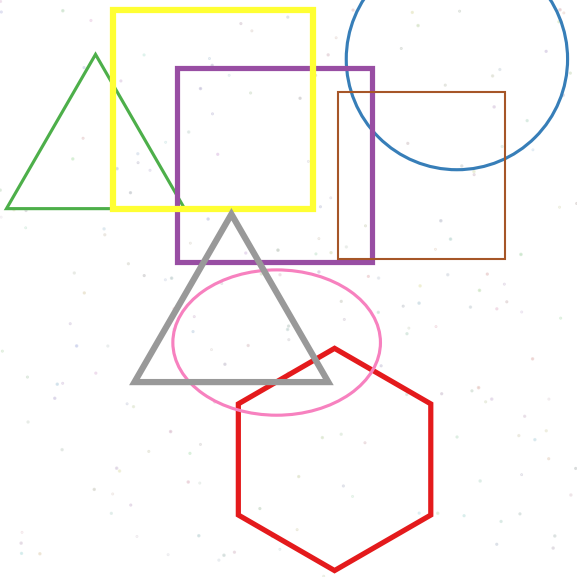[{"shape": "hexagon", "thickness": 2.5, "radius": 0.96, "center": [0.579, 0.204]}, {"shape": "circle", "thickness": 1.5, "radius": 0.96, "center": [0.791, 0.897]}, {"shape": "triangle", "thickness": 1.5, "radius": 0.89, "center": [0.165, 0.727]}, {"shape": "square", "thickness": 2.5, "radius": 0.84, "center": [0.476, 0.713]}, {"shape": "square", "thickness": 3, "radius": 0.86, "center": [0.369, 0.809]}, {"shape": "square", "thickness": 1, "radius": 0.72, "center": [0.73, 0.695]}, {"shape": "oval", "thickness": 1.5, "radius": 0.9, "center": [0.479, 0.406]}, {"shape": "triangle", "thickness": 3, "radius": 0.97, "center": [0.401, 0.434]}]